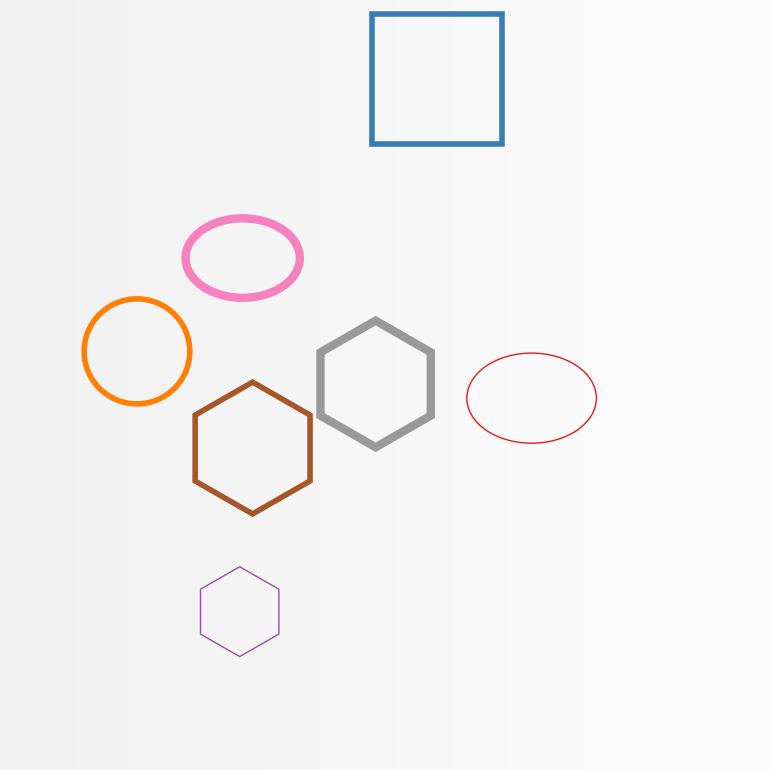[{"shape": "oval", "thickness": 0.5, "radius": 0.42, "center": [0.686, 0.483]}, {"shape": "square", "thickness": 2, "radius": 0.42, "center": [0.564, 0.897]}, {"shape": "hexagon", "thickness": 0.5, "radius": 0.29, "center": [0.309, 0.206]}, {"shape": "circle", "thickness": 2, "radius": 0.34, "center": [0.177, 0.544]}, {"shape": "hexagon", "thickness": 2, "radius": 0.43, "center": [0.326, 0.418]}, {"shape": "oval", "thickness": 3, "radius": 0.37, "center": [0.313, 0.665]}, {"shape": "hexagon", "thickness": 3, "radius": 0.41, "center": [0.485, 0.501]}]